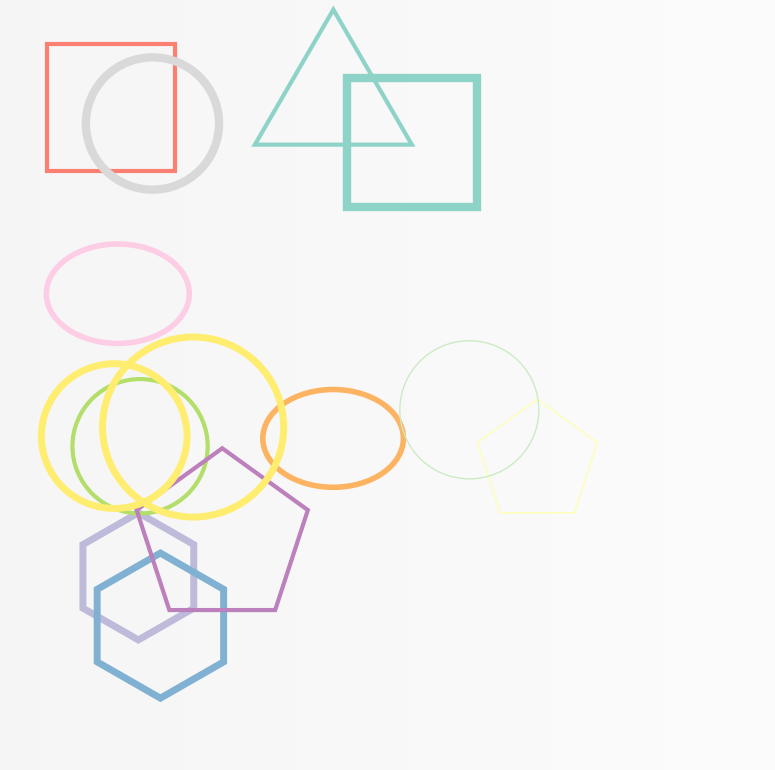[{"shape": "square", "thickness": 3, "radius": 0.42, "center": [0.532, 0.815]}, {"shape": "triangle", "thickness": 1.5, "radius": 0.58, "center": [0.43, 0.871]}, {"shape": "pentagon", "thickness": 0.5, "radius": 0.41, "center": [0.693, 0.4]}, {"shape": "hexagon", "thickness": 2.5, "radius": 0.41, "center": [0.179, 0.252]}, {"shape": "square", "thickness": 1.5, "radius": 0.41, "center": [0.144, 0.86]}, {"shape": "hexagon", "thickness": 2.5, "radius": 0.47, "center": [0.207, 0.188]}, {"shape": "oval", "thickness": 2, "radius": 0.45, "center": [0.43, 0.431]}, {"shape": "circle", "thickness": 1.5, "radius": 0.44, "center": [0.181, 0.42]}, {"shape": "oval", "thickness": 2, "radius": 0.46, "center": [0.152, 0.619]}, {"shape": "circle", "thickness": 3, "radius": 0.43, "center": [0.197, 0.84]}, {"shape": "pentagon", "thickness": 1.5, "radius": 0.58, "center": [0.287, 0.302]}, {"shape": "circle", "thickness": 0.5, "radius": 0.45, "center": [0.606, 0.468]}, {"shape": "circle", "thickness": 2.5, "radius": 0.47, "center": [0.147, 0.434]}, {"shape": "circle", "thickness": 2.5, "radius": 0.58, "center": [0.249, 0.445]}]